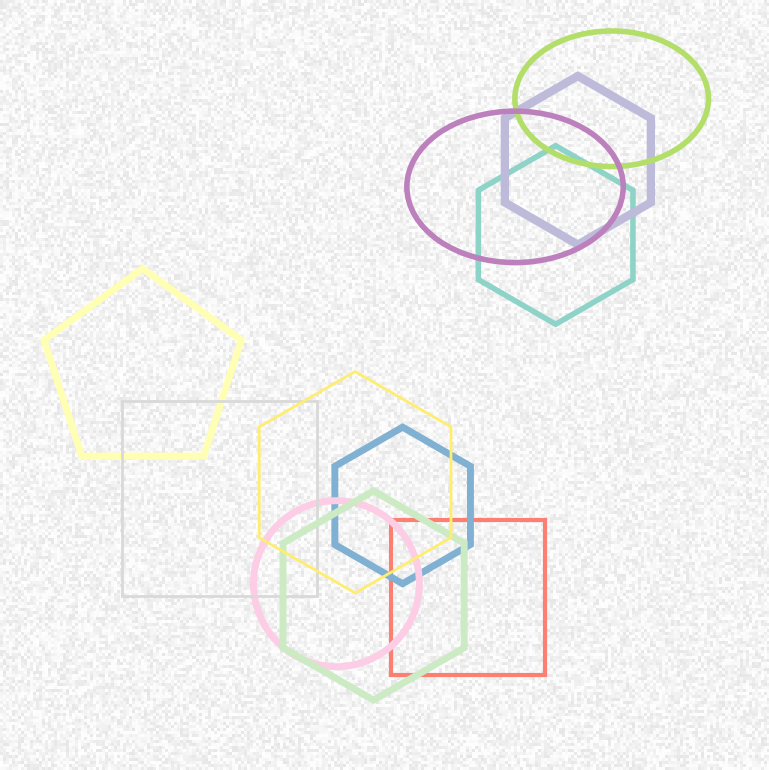[{"shape": "hexagon", "thickness": 2, "radius": 0.58, "center": [0.722, 0.695]}, {"shape": "pentagon", "thickness": 2.5, "radius": 0.67, "center": [0.185, 0.517]}, {"shape": "hexagon", "thickness": 3, "radius": 0.55, "center": [0.75, 0.792]}, {"shape": "square", "thickness": 1.5, "radius": 0.5, "center": [0.608, 0.224]}, {"shape": "hexagon", "thickness": 2.5, "radius": 0.51, "center": [0.523, 0.344]}, {"shape": "oval", "thickness": 2, "radius": 0.63, "center": [0.794, 0.872]}, {"shape": "circle", "thickness": 2.5, "radius": 0.54, "center": [0.437, 0.242]}, {"shape": "square", "thickness": 1, "radius": 0.63, "center": [0.285, 0.353]}, {"shape": "oval", "thickness": 2, "radius": 0.7, "center": [0.669, 0.757]}, {"shape": "hexagon", "thickness": 2.5, "radius": 0.68, "center": [0.485, 0.227]}, {"shape": "hexagon", "thickness": 1, "radius": 0.72, "center": [0.461, 0.374]}]